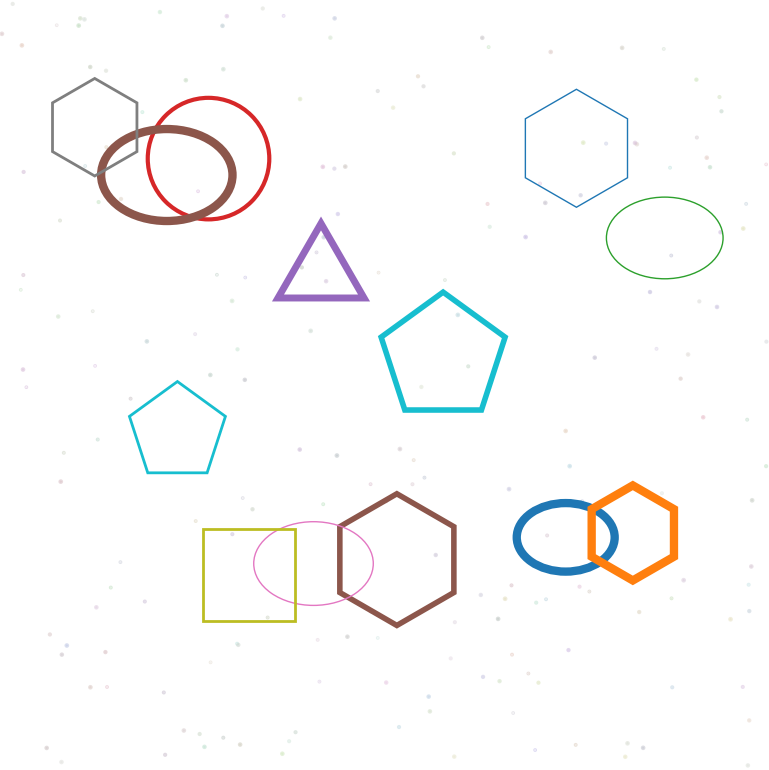[{"shape": "hexagon", "thickness": 0.5, "radius": 0.38, "center": [0.749, 0.807]}, {"shape": "oval", "thickness": 3, "radius": 0.32, "center": [0.735, 0.302]}, {"shape": "hexagon", "thickness": 3, "radius": 0.31, "center": [0.822, 0.308]}, {"shape": "oval", "thickness": 0.5, "radius": 0.38, "center": [0.863, 0.691]}, {"shape": "circle", "thickness": 1.5, "radius": 0.39, "center": [0.271, 0.794]}, {"shape": "triangle", "thickness": 2.5, "radius": 0.32, "center": [0.417, 0.645]}, {"shape": "hexagon", "thickness": 2, "radius": 0.43, "center": [0.515, 0.273]}, {"shape": "oval", "thickness": 3, "radius": 0.43, "center": [0.217, 0.773]}, {"shape": "oval", "thickness": 0.5, "radius": 0.39, "center": [0.407, 0.268]}, {"shape": "hexagon", "thickness": 1, "radius": 0.32, "center": [0.123, 0.835]}, {"shape": "square", "thickness": 1, "radius": 0.3, "center": [0.324, 0.253]}, {"shape": "pentagon", "thickness": 2, "radius": 0.42, "center": [0.575, 0.536]}, {"shape": "pentagon", "thickness": 1, "radius": 0.33, "center": [0.23, 0.439]}]